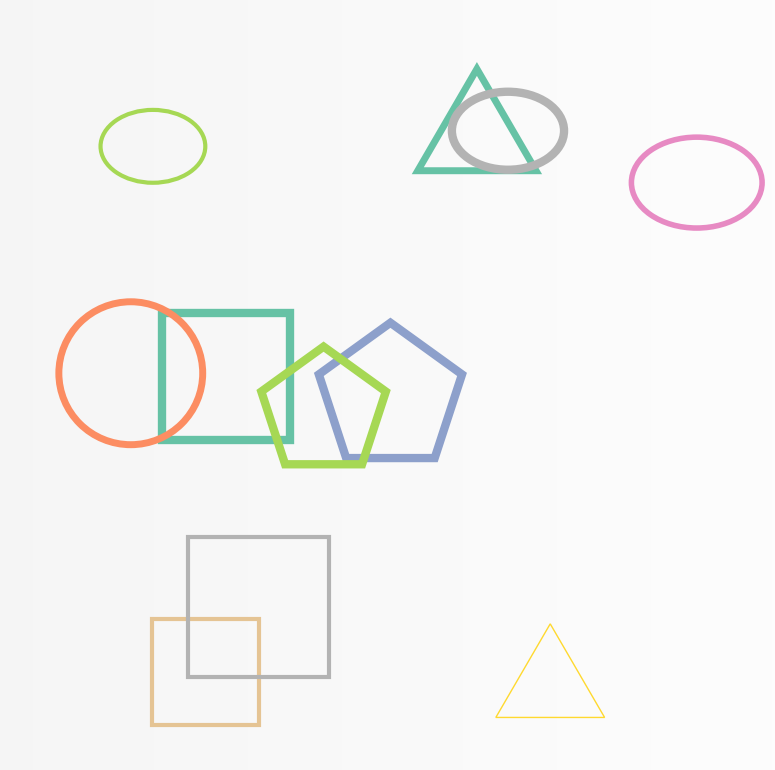[{"shape": "square", "thickness": 3, "radius": 0.41, "center": [0.291, 0.511]}, {"shape": "triangle", "thickness": 2.5, "radius": 0.44, "center": [0.615, 0.822]}, {"shape": "circle", "thickness": 2.5, "radius": 0.46, "center": [0.169, 0.515]}, {"shape": "pentagon", "thickness": 3, "radius": 0.49, "center": [0.504, 0.484]}, {"shape": "oval", "thickness": 2, "radius": 0.42, "center": [0.899, 0.763]}, {"shape": "oval", "thickness": 1.5, "radius": 0.34, "center": [0.197, 0.81]}, {"shape": "pentagon", "thickness": 3, "radius": 0.42, "center": [0.418, 0.465]}, {"shape": "triangle", "thickness": 0.5, "radius": 0.41, "center": [0.71, 0.109]}, {"shape": "square", "thickness": 1.5, "radius": 0.34, "center": [0.265, 0.128]}, {"shape": "oval", "thickness": 3, "radius": 0.36, "center": [0.655, 0.83]}, {"shape": "square", "thickness": 1.5, "radius": 0.45, "center": [0.334, 0.211]}]